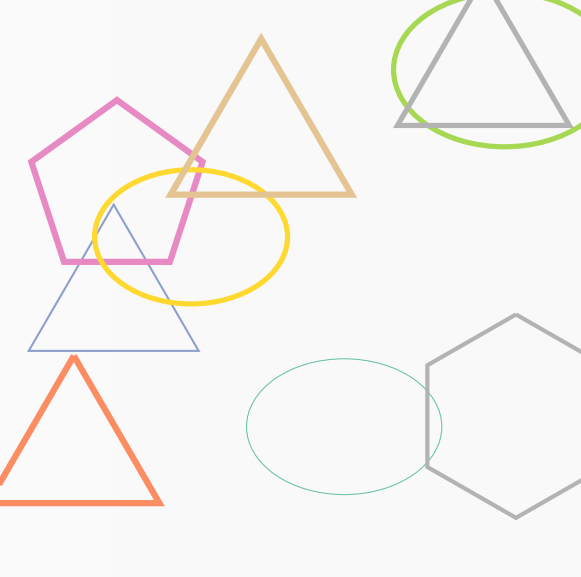[{"shape": "oval", "thickness": 0.5, "radius": 0.84, "center": [0.592, 0.26]}, {"shape": "triangle", "thickness": 3, "radius": 0.85, "center": [0.127, 0.213]}, {"shape": "triangle", "thickness": 1, "radius": 0.84, "center": [0.196, 0.476]}, {"shape": "pentagon", "thickness": 3, "radius": 0.77, "center": [0.201, 0.671]}, {"shape": "oval", "thickness": 2.5, "radius": 0.95, "center": [0.868, 0.878]}, {"shape": "oval", "thickness": 2.5, "radius": 0.83, "center": [0.329, 0.589]}, {"shape": "triangle", "thickness": 3, "radius": 0.9, "center": [0.449, 0.752]}, {"shape": "triangle", "thickness": 2.5, "radius": 0.85, "center": [0.832, 0.867]}, {"shape": "hexagon", "thickness": 2, "radius": 0.88, "center": [0.888, 0.279]}]